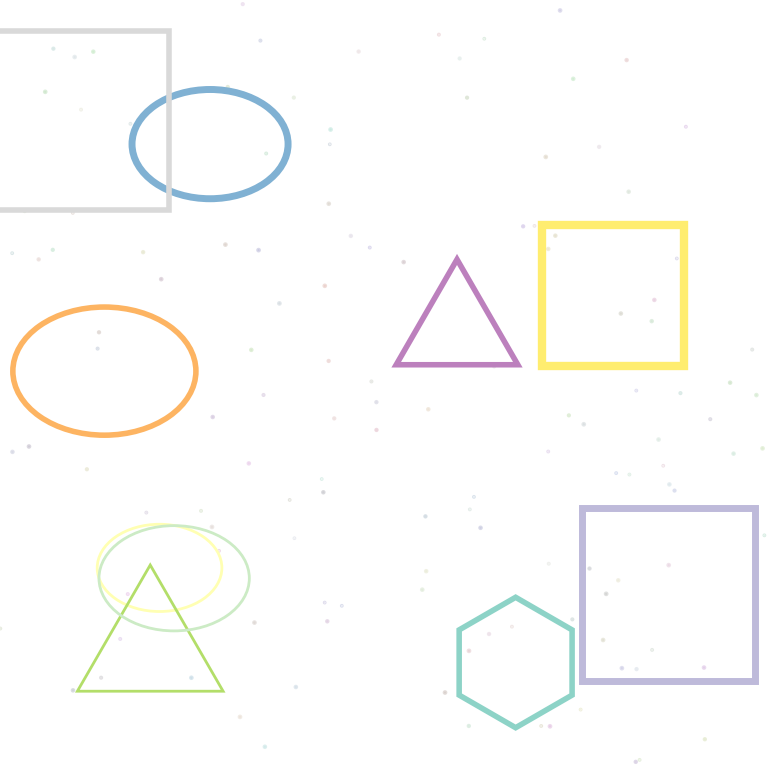[{"shape": "hexagon", "thickness": 2, "radius": 0.42, "center": [0.67, 0.14]}, {"shape": "oval", "thickness": 1, "radius": 0.4, "center": [0.207, 0.262]}, {"shape": "square", "thickness": 2.5, "radius": 0.56, "center": [0.869, 0.228]}, {"shape": "oval", "thickness": 2.5, "radius": 0.51, "center": [0.273, 0.813]}, {"shape": "oval", "thickness": 2, "radius": 0.59, "center": [0.136, 0.518]}, {"shape": "triangle", "thickness": 1, "radius": 0.55, "center": [0.195, 0.157]}, {"shape": "square", "thickness": 2, "radius": 0.58, "center": [0.102, 0.843]}, {"shape": "triangle", "thickness": 2, "radius": 0.46, "center": [0.594, 0.572]}, {"shape": "oval", "thickness": 1, "radius": 0.49, "center": [0.226, 0.249]}, {"shape": "square", "thickness": 3, "radius": 0.46, "center": [0.796, 0.616]}]